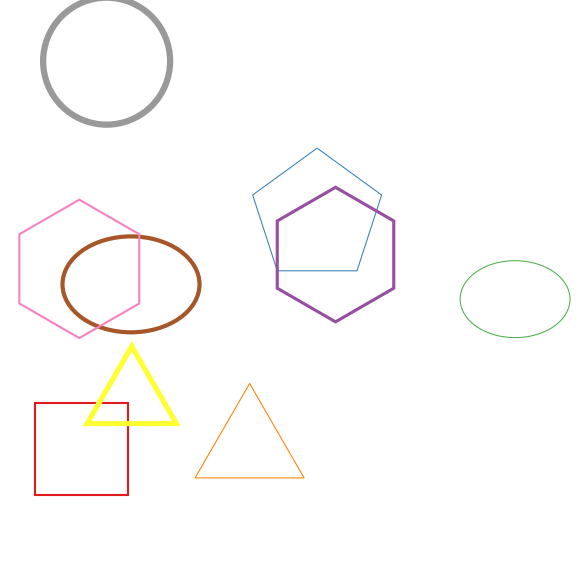[{"shape": "square", "thickness": 1, "radius": 0.4, "center": [0.141, 0.222]}, {"shape": "pentagon", "thickness": 0.5, "radius": 0.59, "center": [0.549, 0.625]}, {"shape": "oval", "thickness": 0.5, "radius": 0.48, "center": [0.892, 0.481]}, {"shape": "hexagon", "thickness": 1.5, "radius": 0.58, "center": [0.581, 0.558]}, {"shape": "triangle", "thickness": 0.5, "radius": 0.54, "center": [0.432, 0.226]}, {"shape": "triangle", "thickness": 2.5, "radius": 0.45, "center": [0.228, 0.31]}, {"shape": "oval", "thickness": 2, "radius": 0.59, "center": [0.227, 0.507]}, {"shape": "hexagon", "thickness": 1, "radius": 0.6, "center": [0.137, 0.534]}, {"shape": "circle", "thickness": 3, "radius": 0.55, "center": [0.185, 0.893]}]